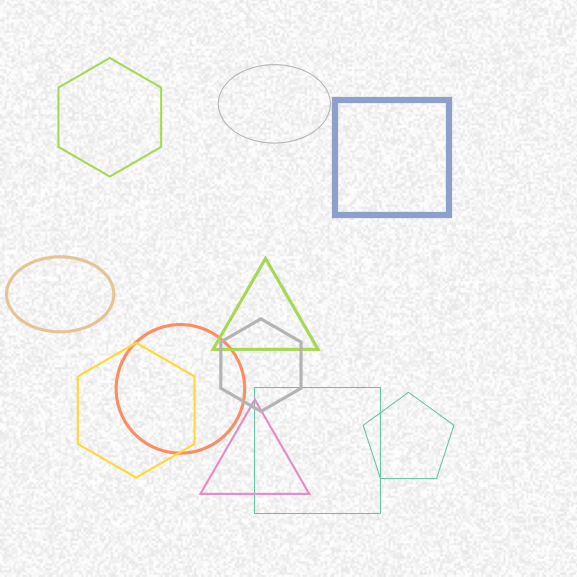[{"shape": "pentagon", "thickness": 0.5, "radius": 0.41, "center": [0.707, 0.237]}, {"shape": "square", "thickness": 0.5, "radius": 0.55, "center": [0.549, 0.22]}, {"shape": "circle", "thickness": 1.5, "radius": 0.56, "center": [0.312, 0.326]}, {"shape": "square", "thickness": 3, "radius": 0.49, "center": [0.679, 0.726]}, {"shape": "triangle", "thickness": 1, "radius": 0.54, "center": [0.441, 0.198]}, {"shape": "hexagon", "thickness": 1, "radius": 0.51, "center": [0.19, 0.796]}, {"shape": "triangle", "thickness": 1.5, "radius": 0.52, "center": [0.46, 0.447]}, {"shape": "hexagon", "thickness": 1, "radius": 0.58, "center": [0.236, 0.289]}, {"shape": "oval", "thickness": 1.5, "radius": 0.46, "center": [0.104, 0.489]}, {"shape": "hexagon", "thickness": 1.5, "radius": 0.4, "center": [0.452, 0.367]}, {"shape": "oval", "thickness": 0.5, "radius": 0.48, "center": [0.475, 0.819]}]